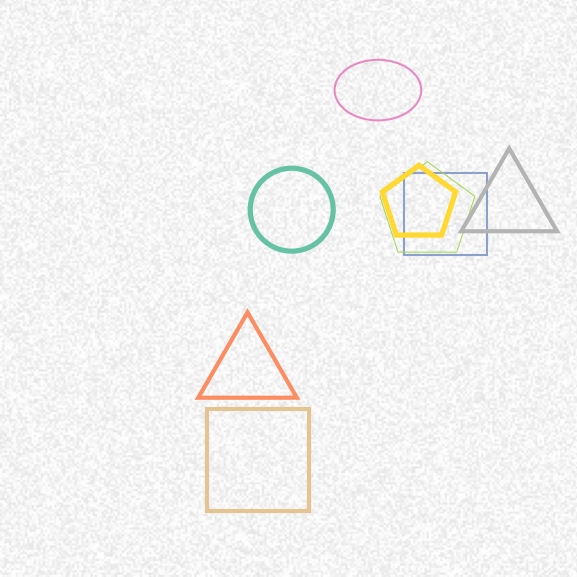[{"shape": "circle", "thickness": 2.5, "radius": 0.36, "center": [0.505, 0.636]}, {"shape": "triangle", "thickness": 2, "radius": 0.49, "center": [0.429, 0.36]}, {"shape": "square", "thickness": 1, "radius": 0.36, "center": [0.772, 0.628]}, {"shape": "oval", "thickness": 1, "radius": 0.37, "center": [0.654, 0.843]}, {"shape": "pentagon", "thickness": 0.5, "radius": 0.43, "center": [0.74, 0.633]}, {"shape": "pentagon", "thickness": 2.5, "radius": 0.33, "center": [0.726, 0.646]}, {"shape": "square", "thickness": 2, "radius": 0.44, "center": [0.447, 0.202]}, {"shape": "triangle", "thickness": 2, "radius": 0.48, "center": [0.882, 0.647]}]